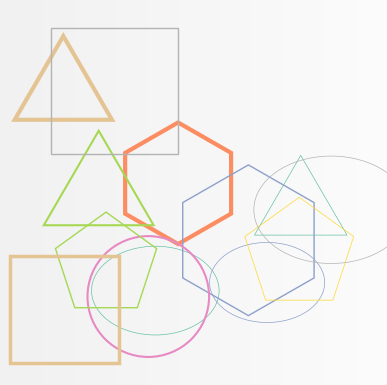[{"shape": "triangle", "thickness": 0.5, "radius": 0.69, "center": [0.776, 0.458]}, {"shape": "oval", "thickness": 0.5, "radius": 0.82, "center": [0.401, 0.245]}, {"shape": "hexagon", "thickness": 3, "radius": 0.79, "center": [0.46, 0.524]}, {"shape": "hexagon", "thickness": 1, "radius": 0.98, "center": [0.641, 0.376]}, {"shape": "oval", "thickness": 0.5, "radius": 0.74, "center": [0.689, 0.266]}, {"shape": "circle", "thickness": 1.5, "radius": 0.78, "center": [0.383, 0.23]}, {"shape": "pentagon", "thickness": 1, "radius": 0.69, "center": [0.274, 0.312]}, {"shape": "triangle", "thickness": 1.5, "radius": 0.82, "center": [0.255, 0.497]}, {"shape": "pentagon", "thickness": 0.5, "radius": 0.74, "center": [0.772, 0.34]}, {"shape": "triangle", "thickness": 3, "radius": 0.72, "center": [0.163, 0.761]}, {"shape": "square", "thickness": 2.5, "radius": 0.7, "center": [0.166, 0.196]}, {"shape": "square", "thickness": 1, "radius": 0.82, "center": [0.295, 0.764]}, {"shape": "oval", "thickness": 0.5, "radius": 1.0, "center": [0.854, 0.455]}]